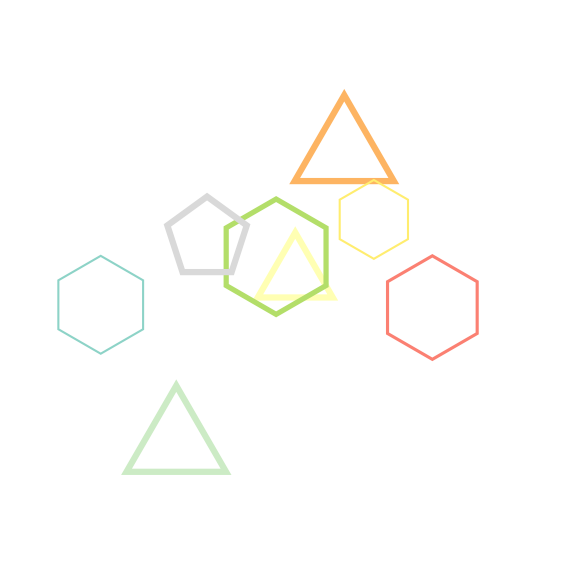[{"shape": "hexagon", "thickness": 1, "radius": 0.42, "center": [0.174, 0.471]}, {"shape": "triangle", "thickness": 3, "radius": 0.37, "center": [0.511, 0.522]}, {"shape": "hexagon", "thickness": 1.5, "radius": 0.45, "center": [0.749, 0.467]}, {"shape": "triangle", "thickness": 3, "radius": 0.5, "center": [0.596, 0.735]}, {"shape": "hexagon", "thickness": 2.5, "radius": 0.5, "center": [0.478, 0.555]}, {"shape": "pentagon", "thickness": 3, "radius": 0.36, "center": [0.359, 0.586]}, {"shape": "triangle", "thickness": 3, "radius": 0.5, "center": [0.305, 0.232]}, {"shape": "hexagon", "thickness": 1, "radius": 0.34, "center": [0.647, 0.619]}]